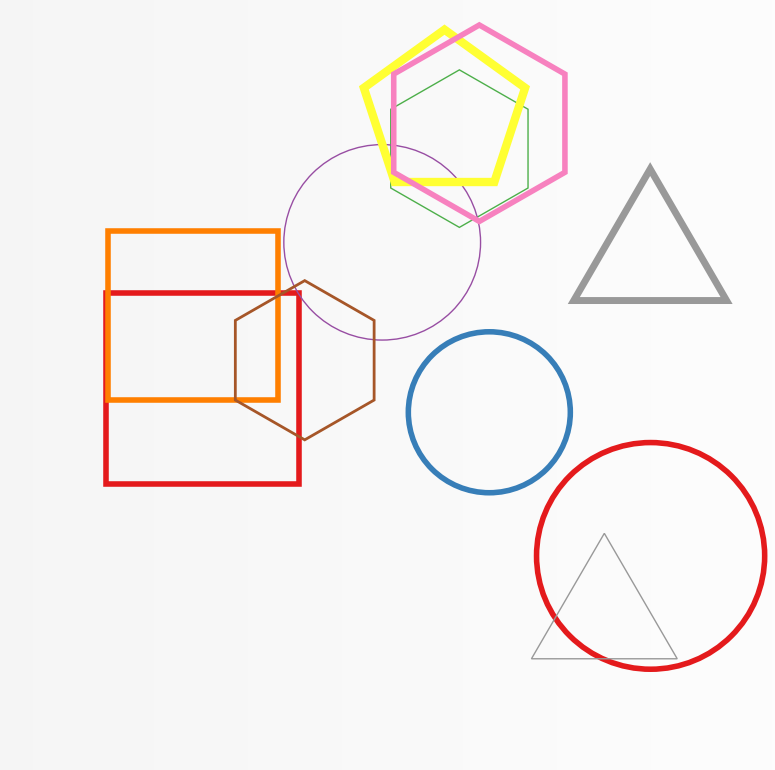[{"shape": "square", "thickness": 2, "radius": 0.62, "center": [0.261, 0.495]}, {"shape": "circle", "thickness": 2, "radius": 0.74, "center": [0.839, 0.278]}, {"shape": "circle", "thickness": 2, "radius": 0.52, "center": [0.631, 0.465]}, {"shape": "hexagon", "thickness": 0.5, "radius": 0.51, "center": [0.593, 0.807]}, {"shape": "circle", "thickness": 0.5, "radius": 0.63, "center": [0.493, 0.685]}, {"shape": "square", "thickness": 2, "radius": 0.55, "center": [0.249, 0.59]}, {"shape": "pentagon", "thickness": 3, "radius": 0.55, "center": [0.574, 0.852]}, {"shape": "hexagon", "thickness": 1, "radius": 0.52, "center": [0.393, 0.532]}, {"shape": "hexagon", "thickness": 2, "radius": 0.64, "center": [0.618, 0.84]}, {"shape": "triangle", "thickness": 0.5, "radius": 0.54, "center": [0.78, 0.199]}, {"shape": "triangle", "thickness": 2.5, "radius": 0.57, "center": [0.839, 0.667]}]